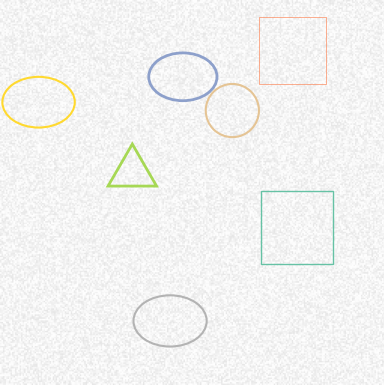[{"shape": "square", "thickness": 1, "radius": 0.47, "center": [0.772, 0.409]}, {"shape": "square", "thickness": 0.5, "radius": 0.44, "center": [0.76, 0.869]}, {"shape": "oval", "thickness": 2, "radius": 0.44, "center": [0.475, 0.801]}, {"shape": "triangle", "thickness": 2, "radius": 0.36, "center": [0.344, 0.553]}, {"shape": "oval", "thickness": 1.5, "radius": 0.47, "center": [0.1, 0.735]}, {"shape": "circle", "thickness": 1.5, "radius": 0.35, "center": [0.603, 0.713]}, {"shape": "oval", "thickness": 1.5, "radius": 0.48, "center": [0.442, 0.166]}]